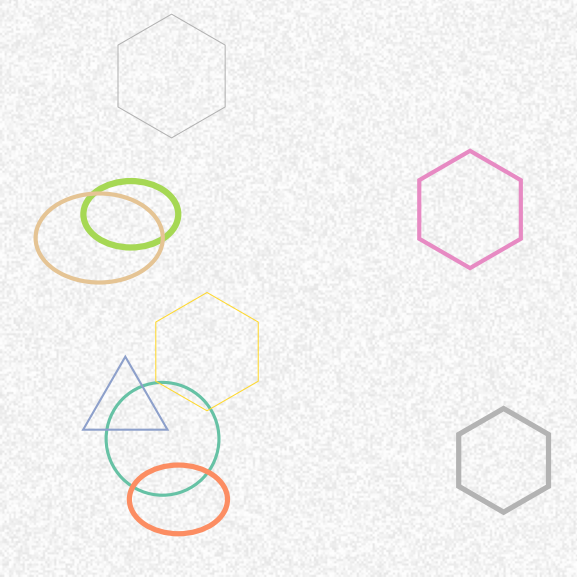[{"shape": "circle", "thickness": 1.5, "radius": 0.49, "center": [0.281, 0.239]}, {"shape": "oval", "thickness": 2.5, "radius": 0.42, "center": [0.309, 0.134]}, {"shape": "triangle", "thickness": 1, "radius": 0.42, "center": [0.217, 0.297]}, {"shape": "hexagon", "thickness": 2, "radius": 0.51, "center": [0.814, 0.636]}, {"shape": "oval", "thickness": 3, "radius": 0.41, "center": [0.227, 0.628]}, {"shape": "hexagon", "thickness": 0.5, "radius": 0.51, "center": [0.358, 0.39]}, {"shape": "oval", "thickness": 2, "radius": 0.55, "center": [0.172, 0.587]}, {"shape": "hexagon", "thickness": 0.5, "radius": 0.54, "center": [0.297, 0.867]}, {"shape": "hexagon", "thickness": 2.5, "radius": 0.45, "center": [0.872, 0.202]}]